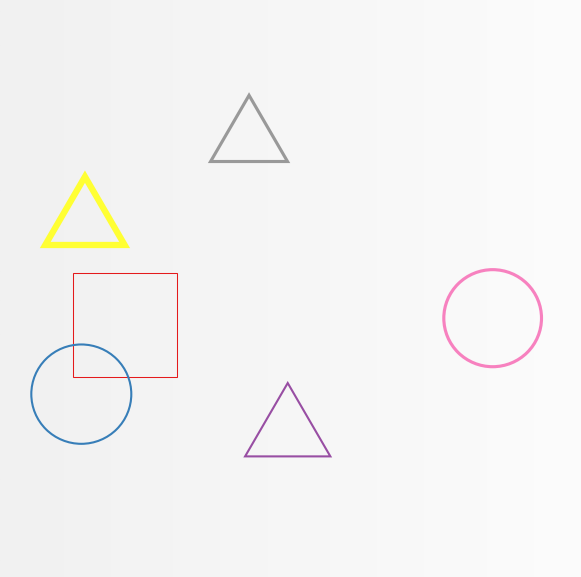[{"shape": "square", "thickness": 0.5, "radius": 0.45, "center": [0.215, 0.436]}, {"shape": "circle", "thickness": 1, "radius": 0.43, "center": [0.14, 0.317]}, {"shape": "triangle", "thickness": 1, "radius": 0.42, "center": [0.495, 0.251]}, {"shape": "triangle", "thickness": 3, "radius": 0.39, "center": [0.146, 0.614]}, {"shape": "circle", "thickness": 1.5, "radius": 0.42, "center": [0.848, 0.448]}, {"shape": "triangle", "thickness": 1.5, "radius": 0.38, "center": [0.428, 0.758]}]